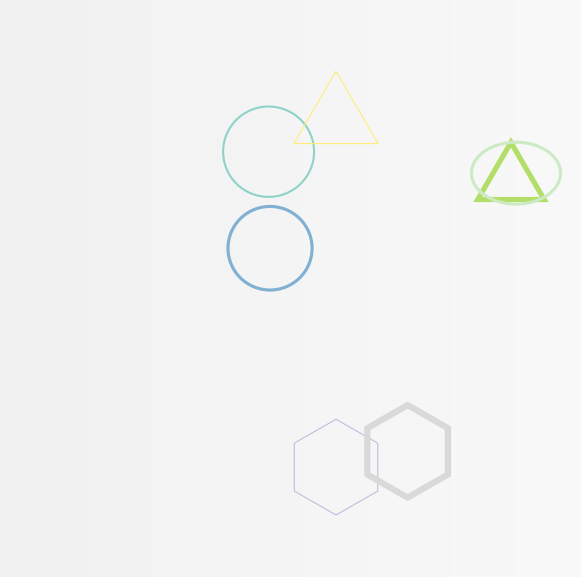[{"shape": "circle", "thickness": 1, "radius": 0.39, "center": [0.462, 0.736]}, {"shape": "hexagon", "thickness": 0.5, "radius": 0.41, "center": [0.578, 0.19]}, {"shape": "circle", "thickness": 1.5, "radius": 0.36, "center": [0.465, 0.569]}, {"shape": "triangle", "thickness": 2.5, "radius": 0.33, "center": [0.879, 0.687]}, {"shape": "hexagon", "thickness": 3, "radius": 0.4, "center": [0.701, 0.218]}, {"shape": "oval", "thickness": 1.5, "radius": 0.38, "center": [0.888, 0.699]}, {"shape": "triangle", "thickness": 0.5, "radius": 0.42, "center": [0.578, 0.792]}]